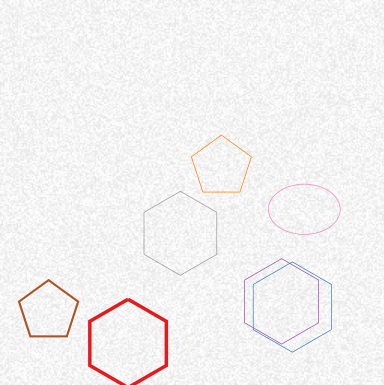[{"shape": "hexagon", "thickness": 2.5, "radius": 0.57, "center": [0.333, 0.108]}, {"shape": "hexagon", "thickness": 0.5, "radius": 0.59, "center": [0.759, 0.202]}, {"shape": "hexagon", "thickness": 0.5, "radius": 0.55, "center": [0.731, 0.217]}, {"shape": "pentagon", "thickness": 0.5, "radius": 0.41, "center": [0.575, 0.567]}, {"shape": "pentagon", "thickness": 1.5, "radius": 0.4, "center": [0.126, 0.192]}, {"shape": "oval", "thickness": 0.5, "radius": 0.47, "center": [0.79, 0.456]}, {"shape": "hexagon", "thickness": 0.5, "radius": 0.55, "center": [0.469, 0.394]}]